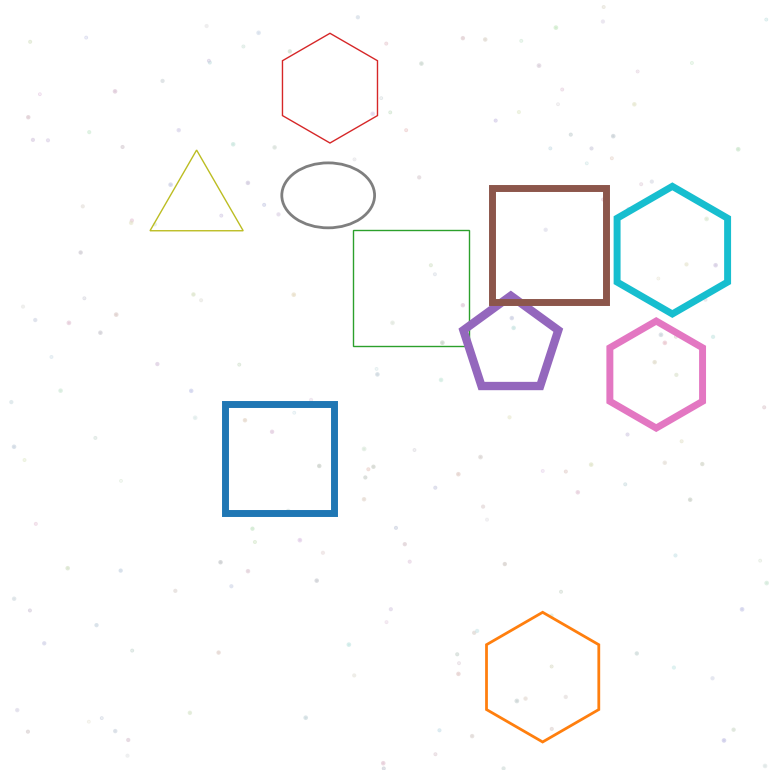[{"shape": "square", "thickness": 2.5, "radius": 0.35, "center": [0.363, 0.405]}, {"shape": "hexagon", "thickness": 1, "radius": 0.42, "center": [0.705, 0.121]}, {"shape": "square", "thickness": 0.5, "radius": 0.38, "center": [0.534, 0.626]}, {"shape": "hexagon", "thickness": 0.5, "radius": 0.36, "center": [0.429, 0.886]}, {"shape": "pentagon", "thickness": 3, "radius": 0.32, "center": [0.663, 0.551]}, {"shape": "square", "thickness": 2.5, "radius": 0.37, "center": [0.713, 0.682]}, {"shape": "hexagon", "thickness": 2.5, "radius": 0.35, "center": [0.852, 0.514]}, {"shape": "oval", "thickness": 1, "radius": 0.3, "center": [0.426, 0.746]}, {"shape": "triangle", "thickness": 0.5, "radius": 0.35, "center": [0.255, 0.735]}, {"shape": "hexagon", "thickness": 2.5, "radius": 0.41, "center": [0.873, 0.675]}]